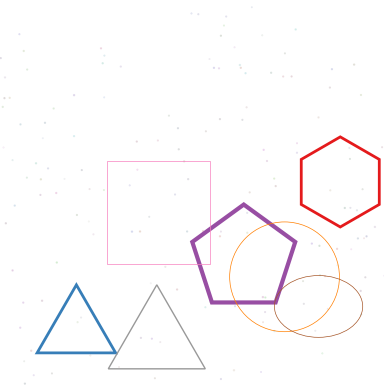[{"shape": "hexagon", "thickness": 2, "radius": 0.59, "center": [0.884, 0.527]}, {"shape": "triangle", "thickness": 2, "radius": 0.59, "center": [0.198, 0.142]}, {"shape": "pentagon", "thickness": 3, "radius": 0.7, "center": [0.633, 0.328]}, {"shape": "circle", "thickness": 0.5, "radius": 0.71, "center": [0.739, 0.281]}, {"shape": "oval", "thickness": 0.5, "radius": 0.57, "center": [0.827, 0.204]}, {"shape": "square", "thickness": 0.5, "radius": 0.67, "center": [0.413, 0.448]}, {"shape": "triangle", "thickness": 1, "radius": 0.73, "center": [0.407, 0.115]}]